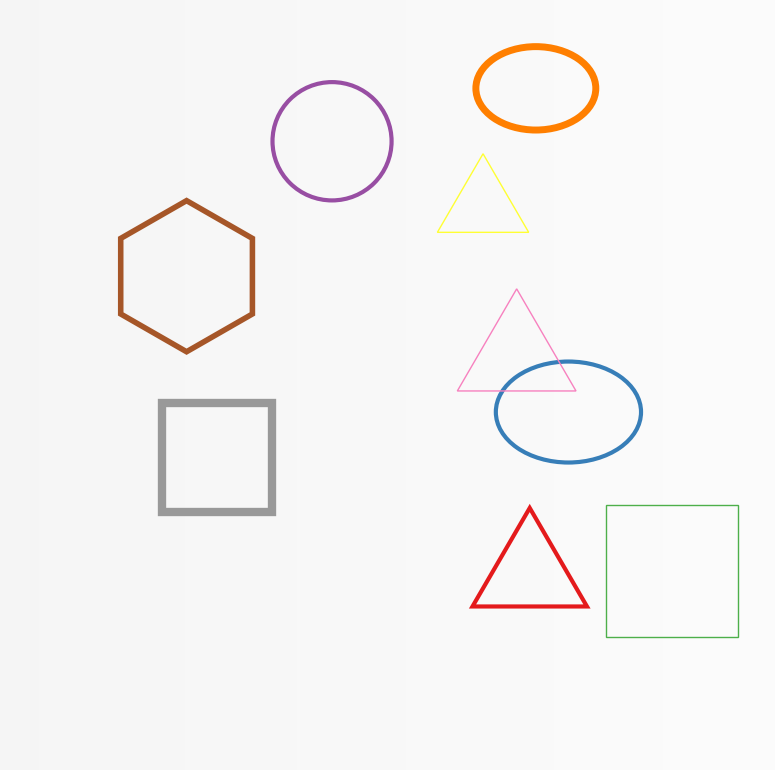[{"shape": "triangle", "thickness": 1.5, "radius": 0.43, "center": [0.684, 0.255]}, {"shape": "oval", "thickness": 1.5, "radius": 0.47, "center": [0.733, 0.465]}, {"shape": "square", "thickness": 0.5, "radius": 0.43, "center": [0.867, 0.259]}, {"shape": "circle", "thickness": 1.5, "radius": 0.38, "center": [0.428, 0.817]}, {"shape": "oval", "thickness": 2.5, "radius": 0.39, "center": [0.691, 0.885]}, {"shape": "triangle", "thickness": 0.5, "radius": 0.34, "center": [0.623, 0.732]}, {"shape": "hexagon", "thickness": 2, "radius": 0.49, "center": [0.241, 0.641]}, {"shape": "triangle", "thickness": 0.5, "radius": 0.44, "center": [0.667, 0.536]}, {"shape": "square", "thickness": 3, "radius": 0.35, "center": [0.28, 0.406]}]